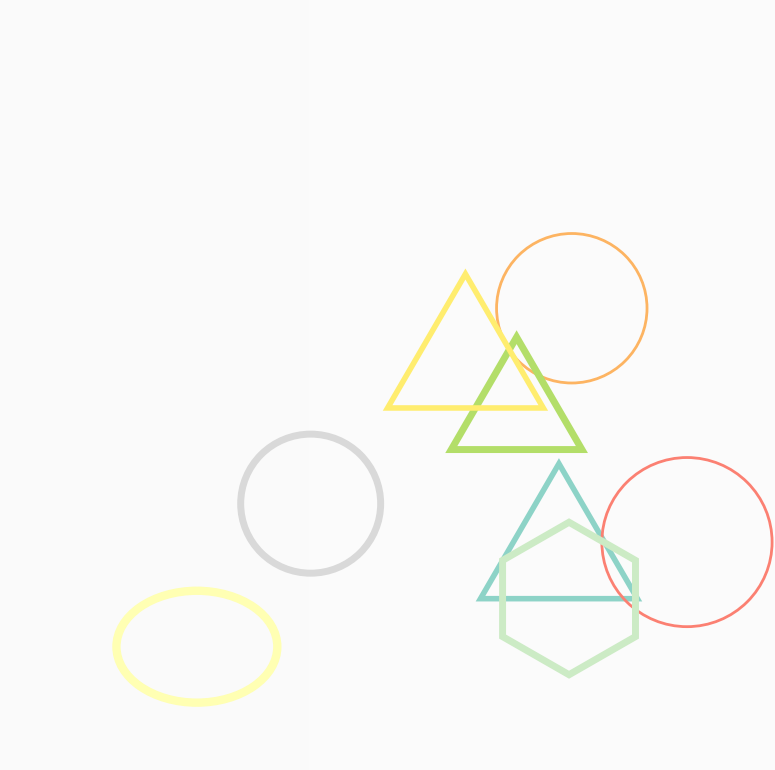[{"shape": "triangle", "thickness": 2, "radius": 0.58, "center": [0.721, 0.281]}, {"shape": "oval", "thickness": 3, "radius": 0.52, "center": [0.254, 0.16]}, {"shape": "circle", "thickness": 1, "radius": 0.55, "center": [0.886, 0.296]}, {"shape": "circle", "thickness": 1, "radius": 0.49, "center": [0.738, 0.6]}, {"shape": "triangle", "thickness": 2.5, "radius": 0.49, "center": [0.667, 0.465]}, {"shape": "circle", "thickness": 2.5, "radius": 0.45, "center": [0.401, 0.346]}, {"shape": "hexagon", "thickness": 2.5, "radius": 0.49, "center": [0.734, 0.223]}, {"shape": "triangle", "thickness": 2, "radius": 0.58, "center": [0.601, 0.528]}]